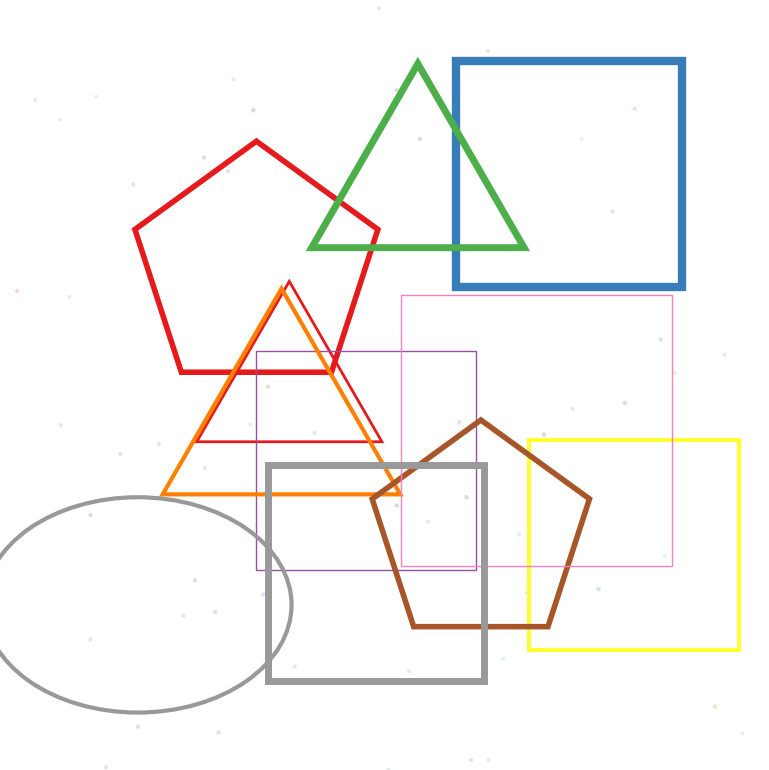[{"shape": "triangle", "thickness": 1, "radius": 0.69, "center": [0.376, 0.496]}, {"shape": "pentagon", "thickness": 2, "radius": 0.83, "center": [0.333, 0.651]}, {"shape": "square", "thickness": 3, "radius": 0.74, "center": [0.739, 0.774]}, {"shape": "triangle", "thickness": 2.5, "radius": 0.8, "center": [0.543, 0.758]}, {"shape": "square", "thickness": 0.5, "radius": 0.71, "center": [0.475, 0.402]}, {"shape": "triangle", "thickness": 1.5, "radius": 0.89, "center": [0.366, 0.447]}, {"shape": "square", "thickness": 1.5, "radius": 0.68, "center": [0.823, 0.292]}, {"shape": "pentagon", "thickness": 2, "radius": 0.74, "center": [0.624, 0.306]}, {"shape": "square", "thickness": 0.5, "radius": 0.88, "center": [0.696, 0.441]}, {"shape": "square", "thickness": 2.5, "radius": 0.7, "center": [0.488, 0.256]}, {"shape": "oval", "thickness": 1.5, "radius": 1.0, "center": [0.179, 0.214]}]